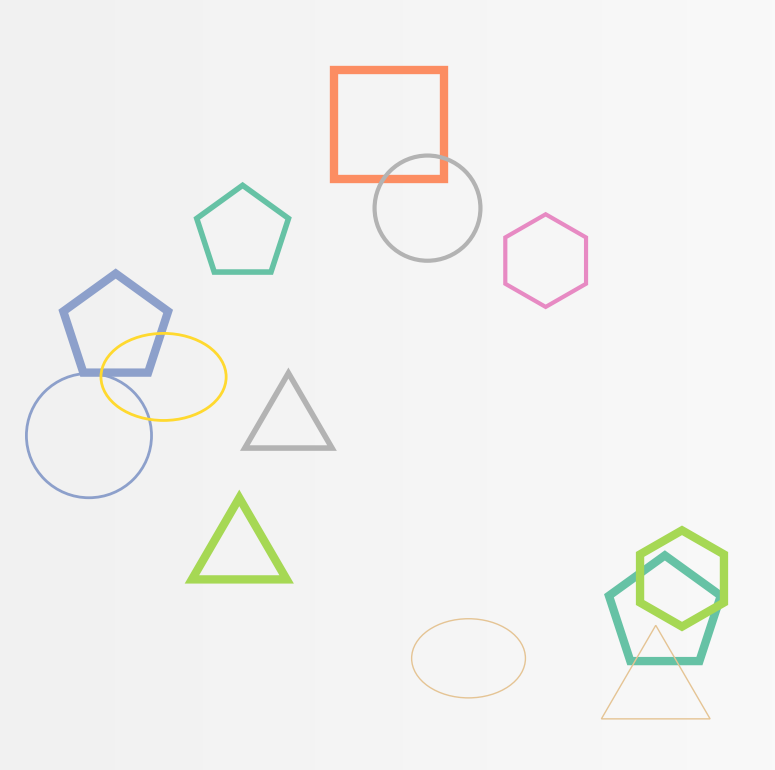[{"shape": "pentagon", "thickness": 3, "radius": 0.38, "center": [0.858, 0.203]}, {"shape": "pentagon", "thickness": 2, "radius": 0.31, "center": [0.313, 0.697]}, {"shape": "square", "thickness": 3, "radius": 0.35, "center": [0.502, 0.838]}, {"shape": "circle", "thickness": 1, "radius": 0.4, "center": [0.115, 0.434]}, {"shape": "pentagon", "thickness": 3, "radius": 0.36, "center": [0.149, 0.574]}, {"shape": "hexagon", "thickness": 1.5, "radius": 0.3, "center": [0.704, 0.662]}, {"shape": "triangle", "thickness": 3, "radius": 0.35, "center": [0.309, 0.283]}, {"shape": "hexagon", "thickness": 3, "radius": 0.31, "center": [0.88, 0.249]}, {"shape": "oval", "thickness": 1, "radius": 0.4, "center": [0.211, 0.51]}, {"shape": "triangle", "thickness": 0.5, "radius": 0.4, "center": [0.846, 0.107]}, {"shape": "oval", "thickness": 0.5, "radius": 0.37, "center": [0.605, 0.145]}, {"shape": "circle", "thickness": 1.5, "radius": 0.34, "center": [0.552, 0.73]}, {"shape": "triangle", "thickness": 2, "radius": 0.32, "center": [0.372, 0.451]}]